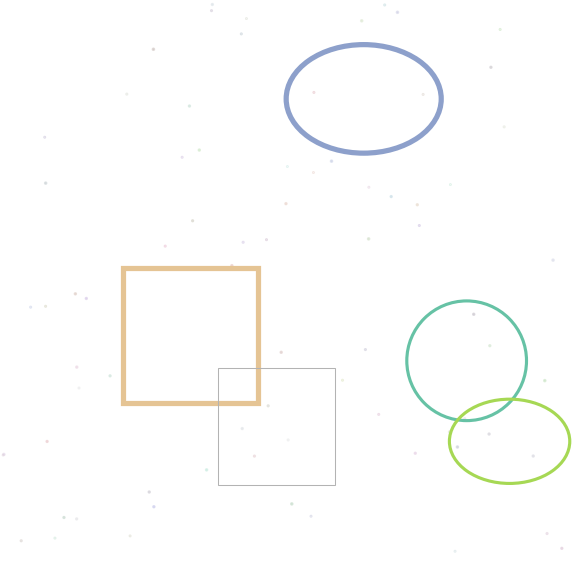[{"shape": "circle", "thickness": 1.5, "radius": 0.52, "center": [0.808, 0.374]}, {"shape": "oval", "thickness": 2.5, "radius": 0.67, "center": [0.63, 0.828]}, {"shape": "oval", "thickness": 1.5, "radius": 0.52, "center": [0.882, 0.235]}, {"shape": "square", "thickness": 2.5, "radius": 0.58, "center": [0.329, 0.419]}, {"shape": "square", "thickness": 0.5, "radius": 0.51, "center": [0.479, 0.261]}]